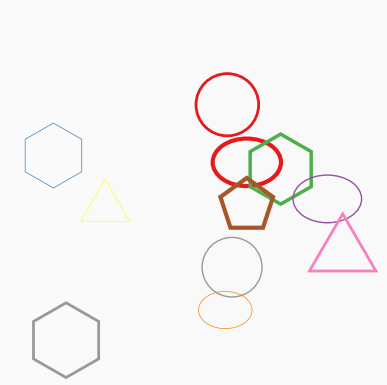[{"shape": "circle", "thickness": 2, "radius": 0.4, "center": [0.587, 0.728]}, {"shape": "oval", "thickness": 3, "radius": 0.44, "center": [0.637, 0.578]}, {"shape": "hexagon", "thickness": 0.5, "radius": 0.42, "center": [0.138, 0.596]}, {"shape": "hexagon", "thickness": 2.5, "radius": 0.45, "center": [0.724, 0.561]}, {"shape": "oval", "thickness": 1, "radius": 0.44, "center": [0.845, 0.483]}, {"shape": "oval", "thickness": 0.5, "radius": 0.34, "center": [0.581, 0.195]}, {"shape": "triangle", "thickness": 0.5, "radius": 0.36, "center": [0.271, 0.462]}, {"shape": "pentagon", "thickness": 3, "radius": 0.36, "center": [0.637, 0.466]}, {"shape": "triangle", "thickness": 2, "radius": 0.49, "center": [0.884, 0.346]}, {"shape": "circle", "thickness": 1, "radius": 0.39, "center": [0.599, 0.306]}, {"shape": "hexagon", "thickness": 2, "radius": 0.49, "center": [0.171, 0.116]}]